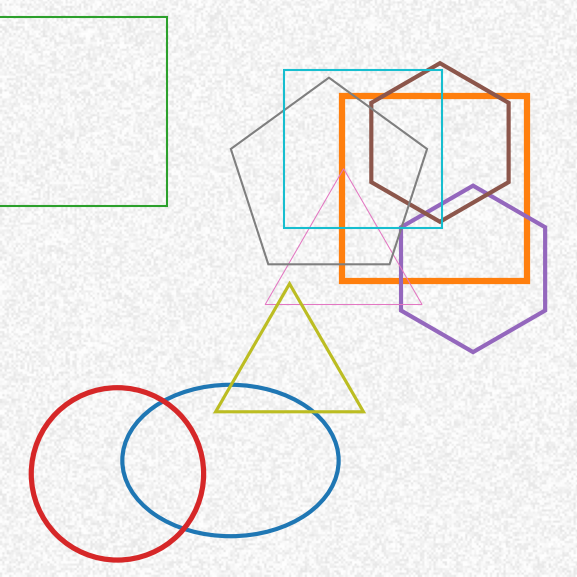[{"shape": "oval", "thickness": 2, "radius": 0.94, "center": [0.399, 0.202]}, {"shape": "square", "thickness": 3, "radius": 0.8, "center": [0.753, 0.672]}, {"shape": "square", "thickness": 1, "radius": 0.82, "center": [0.125, 0.805]}, {"shape": "circle", "thickness": 2.5, "radius": 0.75, "center": [0.203, 0.179]}, {"shape": "hexagon", "thickness": 2, "radius": 0.72, "center": [0.819, 0.534]}, {"shape": "hexagon", "thickness": 2, "radius": 0.69, "center": [0.762, 0.752]}, {"shape": "triangle", "thickness": 0.5, "radius": 0.78, "center": [0.595, 0.55]}, {"shape": "pentagon", "thickness": 1, "radius": 0.89, "center": [0.57, 0.686]}, {"shape": "triangle", "thickness": 1.5, "radius": 0.74, "center": [0.501, 0.36]}, {"shape": "square", "thickness": 1, "radius": 0.68, "center": [0.629, 0.741]}]